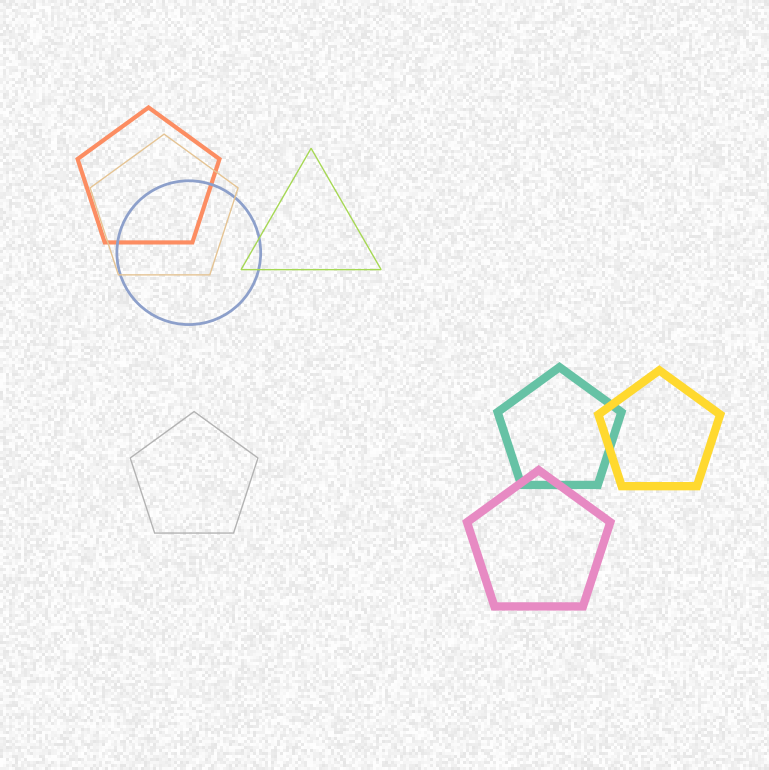[{"shape": "pentagon", "thickness": 3, "radius": 0.42, "center": [0.727, 0.439]}, {"shape": "pentagon", "thickness": 1.5, "radius": 0.48, "center": [0.193, 0.764]}, {"shape": "circle", "thickness": 1, "radius": 0.47, "center": [0.245, 0.672]}, {"shape": "pentagon", "thickness": 3, "radius": 0.49, "center": [0.7, 0.292]}, {"shape": "triangle", "thickness": 0.5, "radius": 0.53, "center": [0.404, 0.702]}, {"shape": "pentagon", "thickness": 3, "radius": 0.42, "center": [0.856, 0.436]}, {"shape": "pentagon", "thickness": 0.5, "radius": 0.51, "center": [0.213, 0.725]}, {"shape": "pentagon", "thickness": 0.5, "radius": 0.44, "center": [0.252, 0.378]}]